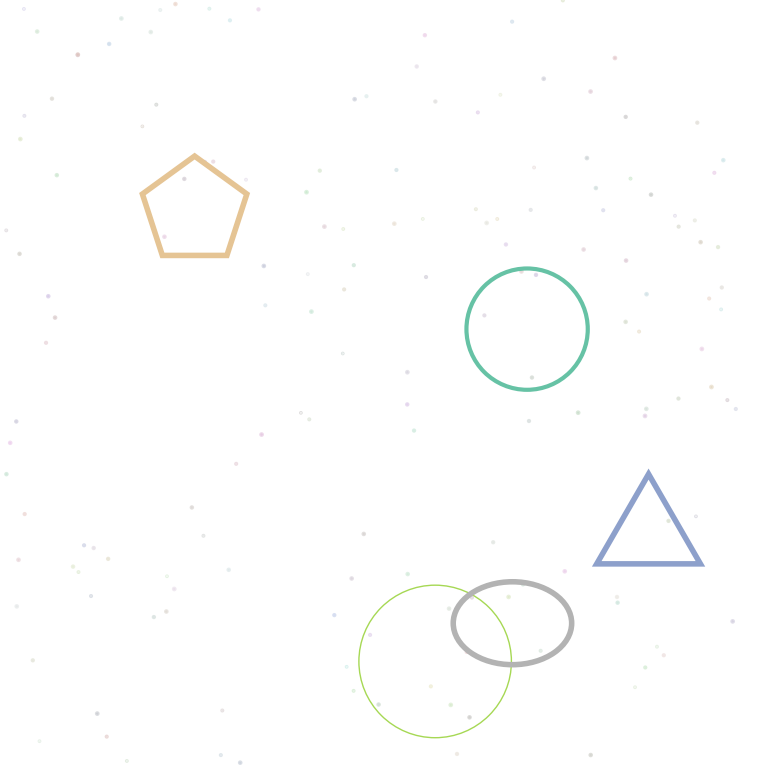[{"shape": "circle", "thickness": 1.5, "radius": 0.39, "center": [0.685, 0.573]}, {"shape": "triangle", "thickness": 2, "radius": 0.39, "center": [0.842, 0.307]}, {"shape": "circle", "thickness": 0.5, "radius": 0.5, "center": [0.565, 0.141]}, {"shape": "pentagon", "thickness": 2, "radius": 0.36, "center": [0.253, 0.726]}, {"shape": "oval", "thickness": 2, "radius": 0.38, "center": [0.666, 0.191]}]